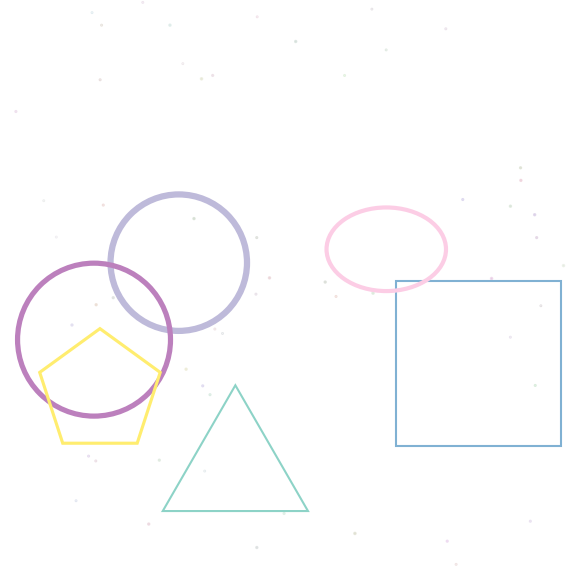[{"shape": "triangle", "thickness": 1, "radius": 0.73, "center": [0.408, 0.187]}, {"shape": "circle", "thickness": 3, "radius": 0.59, "center": [0.31, 0.544]}, {"shape": "square", "thickness": 1, "radius": 0.71, "center": [0.829, 0.369]}, {"shape": "oval", "thickness": 2, "radius": 0.52, "center": [0.669, 0.568]}, {"shape": "circle", "thickness": 2.5, "radius": 0.66, "center": [0.163, 0.411]}, {"shape": "pentagon", "thickness": 1.5, "radius": 0.55, "center": [0.173, 0.32]}]